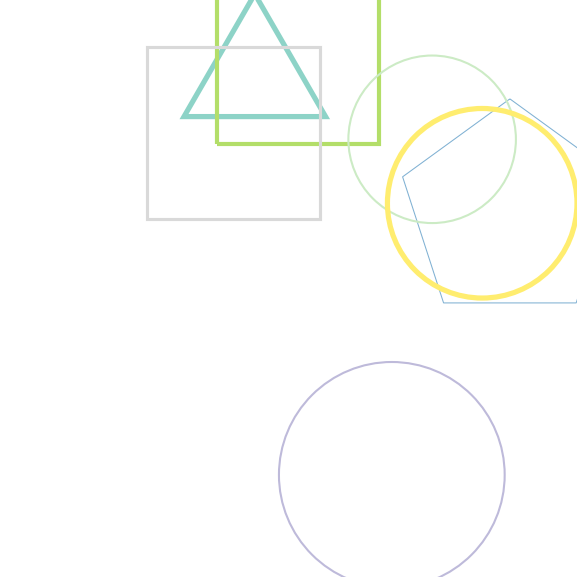[{"shape": "triangle", "thickness": 2.5, "radius": 0.71, "center": [0.441, 0.868]}, {"shape": "circle", "thickness": 1, "radius": 0.98, "center": [0.678, 0.177]}, {"shape": "pentagon", "thickness": 0.5, "radius": 0.98, "center": [0.883, 0.633]}, {"shape": "square", "thickness": 2, "radius": 0.7, "center": [0.516, 0.89]}, {"shape": "square", "thickness": 1.5, "radius": 0.75, "center": [0.405, 0.769]}, {"shape": "circle", "thickness": 1, "radius": 0.73, "center": [0.748, 0.758]}, {"shape": "circle", "thickness": 2.5, "radius": 0.82, "center": [0.835, 0.647]}]